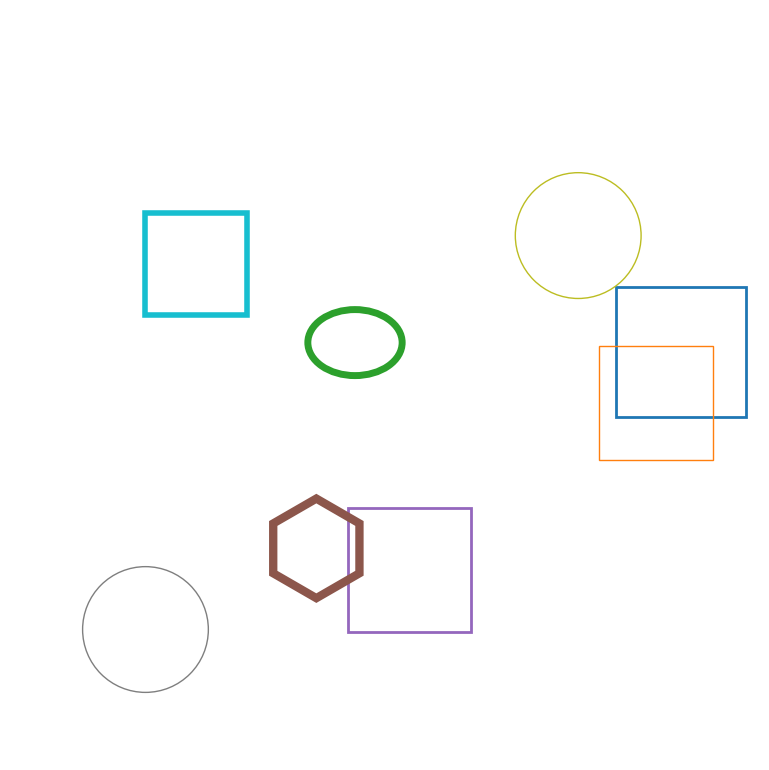[{"shape": "square", "thickness": 1, "radius": 0.42, "center": [0.884, 0.542]}, {"shape": "square", "thickness": 0.5, "radius": 0.37, "center": [0.852, 0.477]}, {"shape": "oval", "thickness": 2.5, "radius": 0.31, "center": [0.461, 0.555]}, {"shape": "square", "thickness": 1, "radius": 0.4, "center": [0.531, 0.26]}, {"shape": "hexagon", "thickness": 3, "radius": 0.32, "center": [0.411, 0.288]}, {"shape": "circle", "thickness": 0.5, "radius": 0.41, "center": [0.189, 0.182]}, {"shape": "circle", "thickness": 0.5, "radius": 0.41, "center": [0.751, 0.694]}, {"shape": "square", "thickness": 2, "radius": 0.33, "center": [0.255, 0.657]}]